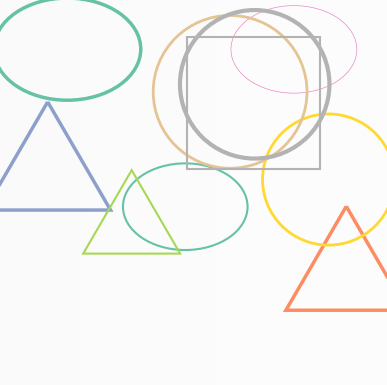[{"shape": "oval", "thickness": 1.5, "radius": 0.8, "center": [0.478, 0.463]}, {"shape": "oval", "thickness": 2.5, "radius": 0.95, "center": [0.174, 0.872]}, {"shape": "triangle", "thickness": 2.5, "radius": 0.9, "center": [0.894, 0.284]}, {"shape": "triangle", "thickness": 2.5, "radius": 0.94, "center": [0.123, 0.548]}, {"shape": "oval", "thickness": 0.5, "radius": 0.81, "center": [0.758, 0.872]}, {"shape": "triangle", "thickness": 1.5, "radius": 0.72, "center": [0.34, 0.414]}, {"shape": "circle", "thickness": 2, "radius": 0.85, "center": [0.848, 0.534]}, {"shape": "circle", "thickness": 2, "radius": 0.99, "center": [0.594, 0.761]}, {"shape": "circle", "thickness": 3, "radius": 0.96, "center": [0.657, 0.781]}, {"shape": "square", "thickness": 1.5, "radius": 0.86, "center": [0.654, 0.734]}]